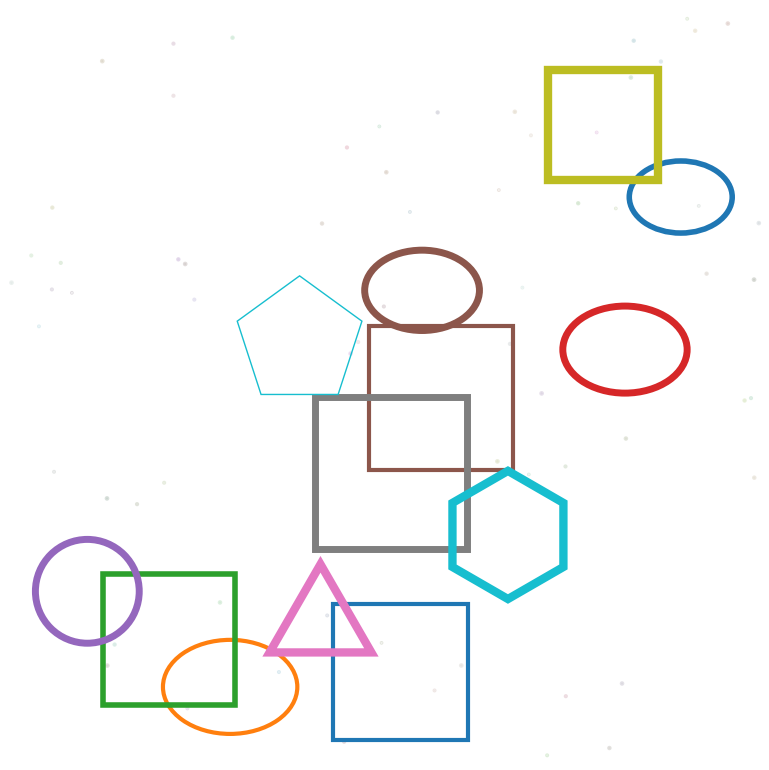[{"shape": "oval", "thickness": 2, "radius": 0.33, "center": [0.884, 0.744]}, {"shape": "square", "thickness": 1.5, "radius": 0.44, "center": [0.52, 0.127]}, {"shape": "oval", "thickness": 1.5, "radius": 0.44, "center": [0.299, 0.108]}, {"shape": "square", "thickness": 2, "radius": 0.43, "center": [0.22, 0.169]}, {"shape": "oval", "thickness": 2.5, "radius": 0.4, "center": [0.812, 0.546]}, {"shape": "circle", "thickness": 2.5, "radius": 0.34, "center": [0.113, 0.232]}, {"shape": "square", "thickness": 1.5, "radius": 0.47, "center": [0.572, 0.483]}, {"shape": "oval", "thickness": 2.5, "radius": 0.37, "center": [0.548, 0.623]}, {"shape": "triangle", "thickness": 3, "radius": 0.38, "center": [0.416, 0.191]}, {"shape": "square", "thickness": 2.5, "radius": 0.49, "center": [0.508, 0.385]}, {"shape": "square", "thickness": 3, "radius": 0.36, "center": [0.783, 0.837]}, {"shape": "hexagon", "thickness": 3, "radius": 0.42, "center": [0.66, 0.305]}, {"shape": "pentagon", "thickness": 0.5, "radius": 0.43, "center": [0.389, 0.557]}]